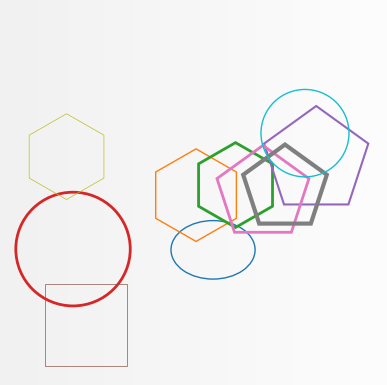[{"shape": "oval", "thickness": 1, "radius": 0.54, "center": [0.55, 0.351]}, {"shape": "hexagon", "thickness": 1, "radius": 0.6, "center": [0.506, 0.493]}, {"shape": "hexagon", "thickness": 2, "radius": 0.55, "center": [0.608, 0.519]}, {"shape": "circle", "thickness": 2, "radius": 0.74, "center": [0.188, 0.353]}, {"shape": "pentagon", "thickness": 1.5, "radius": 0.71, "center": [0.816, 0.583]}, {"shape": "square", "thickness": 0.5, "radius": 0.53, "center": [0.223, 0.156]}, {"shape": "pentagon", "thickness": 2, "radius": 0.62, "center": [0.679, 0.498]}, {"shape": "pentagon", "thickness": 3, "radius": 0.57, "center": [0.735, 0.511]}, {"shape": "hexagon", "thickness": 0.5, "radius": 0.56, "center": [0.172, 0.593]}, {"shape": "circle", "thickness": 1, "radius": 0.57, "center": [0.787, 0.654]}]